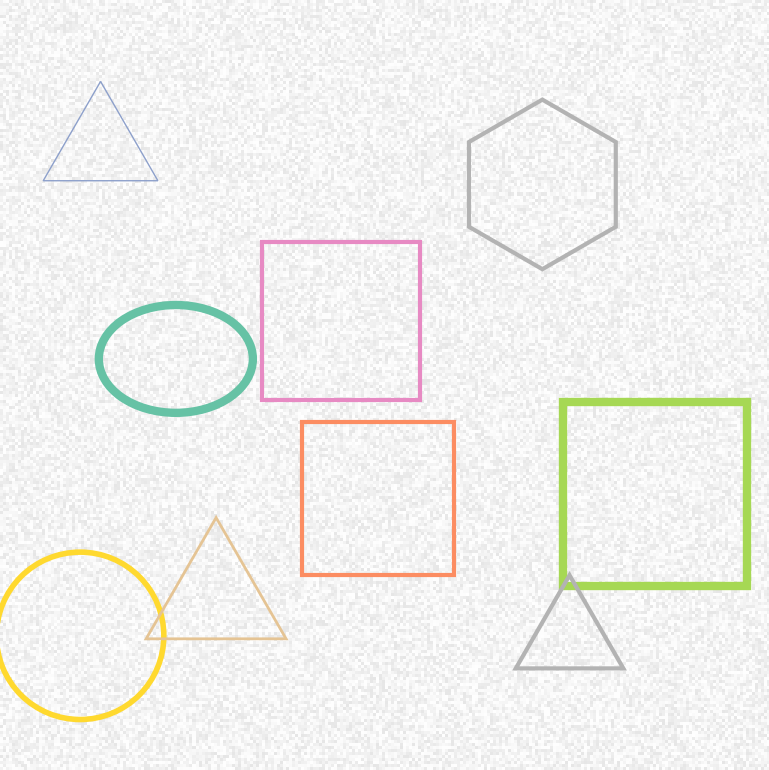[{"shape": "oval", "thickness": 3, "radius": 0.5, "center": [0.228, 0.534]}, {"shape": "square", "thickness": 1.5, "radius": 0.49, "center": [0.491, 0.353]}, {"shape": "triangle", "thickness": 0.5, "radius": 0.43, "center": [0.131, 0.808]}, {"shape": "square", "thickness": 1.5, "radius": 0.51, "center": [0.443, 0.583]}, {"shape": "square", "thickness": 3, "radius": 0.6, "center": [0.851, 0.358]}, {"shape": "circle", "thickness": 2, "radius": 0.54, "center": [0.104, 0.174]}, {"shape": "triangle", "thickness": 1, "radius": 0.52, "center": [0.281, 0.223]}, {"shape": "hexagon", "thickness": 1.5, "radius": 0.55, "center": [0.704, 0.761]}, {"shape": "triangle", "thickness": 1.5, "radius": 0.4, "center": [0.74, 0.172]}]